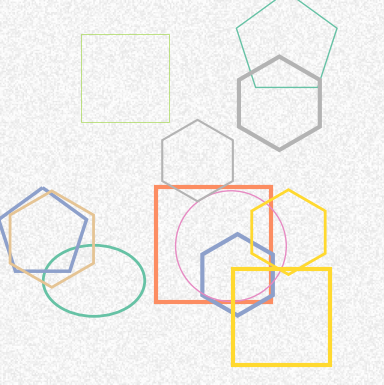[{"shape": "oval", "thickness": 2, "radius": 0.66, "center": [0.244, 0.271]}, {"shape": "pentagon", "thickness": 1, "radius": 0.69, "center": [0.745, 0.884]}, {"shape": "square", "thickness": 3, "radius": 0.75, "center": [0.555, 0.364]}, {"shape": "pentagon", "thickness": 2.5, "radius": 0.6, "center": [0.111, 0.393]}, {"shape": "hexagon", "thickness": 3, "radius": 0.53, "center": [0.617, 0.286]}, {"shape": "circle", "thickness": 1, "radius": 0.72, "center": [0.6, 0.361]}, {"shape": "square", "thickness": 0.5, "radius": 0.57, "center": [0.325, 0.798]}, {"shape": "square", "thickness": 3, "radius": 0.63, "center": [0.731, 0.176]}, {"shape": "hexagon", "thickness": 2, "radius": 0.55, "center": [0.749, 0.397]}, {"shape": "hexagon", "thickness": 2, "radius": 0.63, "center": [0.135, 0.379]}, {"shape": "hexagon", "thickness": 3, "radius": 0.61, "center": [0.726, 0.732]}, {"shape": "hexagon", "thickness": 1.5, "radius": 0.53, "center": [0.513, 0.583]}]